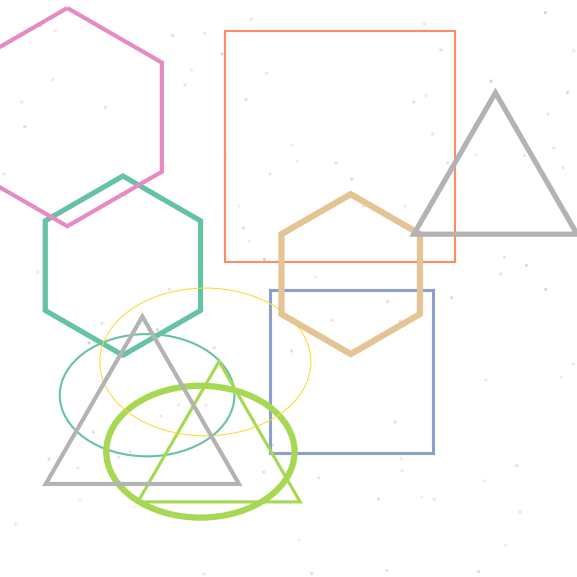[{"shape": "hexagon", "thickness": 2.5, "radius": 0.78, "center": [0.213, 0.539]}, {"shape": "oval", "thickness": 1, "radius": 0.76, "center": [0.255, 0.315]}, {"shape": "square", "thickness": 1, "radius": 1.0, "center": [0.589, 0.745]}, {"shape": "square", "thickness": 1.5, "radius": 0.7, "center": [0.609, 0.356]}, {"shape": "hexagon", "thickness": 2, "radius": 0.94, "center": [0.117, 0.796]}, {"shape": "triangle", "thickness": 1.5, "radius": 0.81, "center": [0.379, 0.211]}, {"shape": "oval", "thickness": 3, "radius": 0.82, "center": [0.347, 0.217]}, {"shape": "oval", "thickness": 0.5, "radius": 0.91, "center": [0.356, 0.372]}, {"shape": "hexagon", "thickness": 3, "radius": 0.69, "center": [0.607, 0.524]}, {"shape": "triangle", "thickness": 2, "radius": 0.97, "center": [0.247, 0.258]}, {"shape": "triangle", "thickness": 2.5, "radius": 0.82, "center": [0.858, 0.675]}]